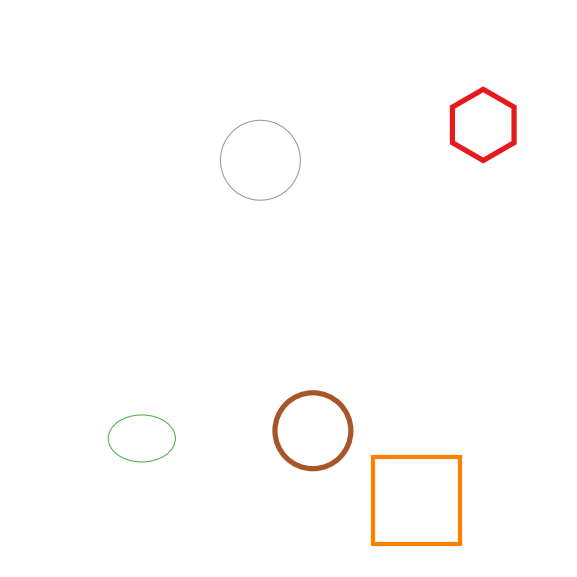[{"shape": "hexagon", "thickness": 2.5, "radius": 0.31, "center": [0.837, 0.783]}, {"shape": "oval", "thickness": 0.5, "radius": 0.29, "center": [0.246, 0.24]}, {"shape": "square", "thickness": 2, "radius": 0.38, "center": [0.722, 0.132]}, {"shape": "circle", "thickness": 2.5, "radius": 0.33, "center": [0.542, 0.253]}, {"shape": "circle", "thickness": 0.5, "radius": 0.35, "center": [0.451, 0.722]}]